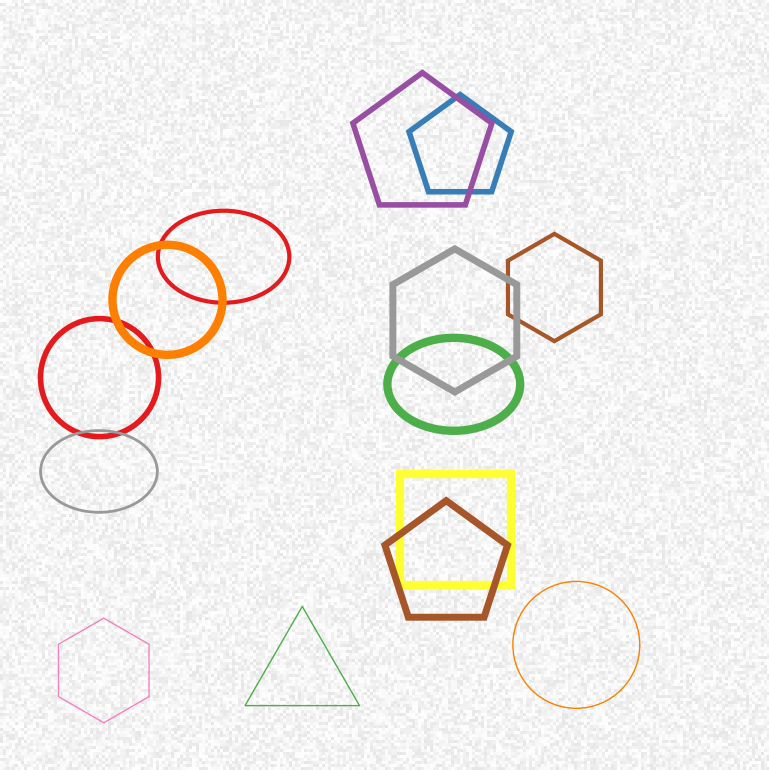[{"shape": "circle", "thickness": 2, "radius": 0.38, "center": [0.129, 0.51]}, {"shape": "oval", "thickness": 1.5, "radius": 0.43, "center": [0.29, 0.667]}, {"shape": "pentagon", "thickness": 2, "radius": 0.35, "center": [0.598, 0.807]}, {"shape": "triangle", "thickness": 0.5, "radius": 0.43, "center": [0.393, 0.127]}, {"shape": "oval", "thickness": 3, "radius": 0.43, "center": [0.589, 0.501]}, {"shape": "pentagon", "thickness": 2, "radius": 0.47, "center": [0.549, 0.811]}, {"shape": "circle", "thickness": 0.5, "radius": 0.41, "center": [0.748, 0.162]}, {"shape": "circle", "thickness": 3, "radius": 0.36, "center": [0.218, 0.611]}, {"shape": "square", "thickness": 3, "radius": 0.36, "center": [0.591, 0.312]}, {"shape": "hexagon", "thickness": 1.5, "radius": 0.35, "center": [0.72, 0.627]}, {"shape": "pentagon", "thickness": 2.5, "radius": 0.42, "center": [0.58, 0.266]}, {"shape": "hexagon", "thickness": 0.5, "radius": 0.34, "center": [0.135, 0.129]}, {"shape": "oval", "thickness": 1, "radius": 0.38, "center": [0.128, 0.388]}, {"shape": "hexagon", "thickness": 2.5, "radius": 0.46, "center": [0.591, 0.584]}]